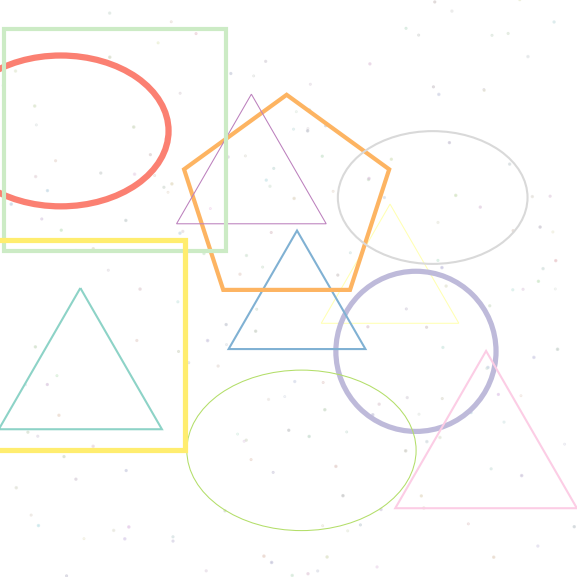[{"shape": "triangle", "thickness": 1, "radius": 0.82, "center": [0.139, 0.337]}, {"shape": "triangle", "thickness": 0.5, "radius": 0.69, "center": [0.675, 0.508]}, {"shape": "circle", "thickness": 2.5, "radius": 0.69, "center": [0.72, 0.391]}, {"shape": "oval", "thickness": 3, "radius": 0.93, "center": [0.105, 0.772]}, {"shape": "triangle", "thickness": 1, "radius": 0.68, "center": [0.514, 0.463]}, {"shape": "pentagon", "thickness": 2, "radius": 0.93, "center": [0.496, 0.648]}, {"shape": "oval", "thickness": 0.5, "radius": 0.99, "center": [0.522, 0.219]}, {"shape": "triangle", "thickness": 1, "radius": 0.91, "center": [0.842, 0.21]}, {"shape": "oval", "thickness": 1, "radius": 0.82, "center": [0.749, 0.657]}, {"shape": "triangle", "thickness": 0.5, "radius": 0.75, "center": [0.435, 0.686]}, {"shape": "square", "thickness": 2, "radius": 0.96, "center": [0.2, 0.757]}, {"shape": "square", "thickness": 2.5, "radius": 0.91, "center": [0.138, 0.401]}]